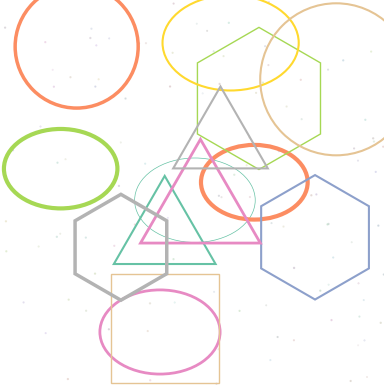[{"shape": "oval", "thickness": 0.5, "radius": 0.78, "center": [0.506, 0.48]}, {"shape": "triangle", "thickness": 1.5, "radius": 0.76, "center": [0.428, 0.391]}, {"shape": "oval", "thickness": 3, "radius": 0.69, "center": [0.661, 0.527]}, {"shape": "circle", "thickness": 2.5, "radius": 0.8, "center": [0.199, 0.879]}, {"shape": "hexagon", "thickness": 1.5, "radius": 0.81, "center": [0.818, 0.384]}, {"shape": "triangle", "thickness": 2, "radius": 0.9, "center": [0.521, 0.458]}, {"shape": "oval", "thickness": 2, "radius": 0.78, "center": [0.416, 0.138]}, {"shape": "oval", "thickness": 3, "radius": 0.74, "center": [0.158, 0.562]}, {"shape": "hexagon", "thickness": 1, "radius": 0.92, "center": [0.673, 0.744]}, {"shape": "oval", "thickness": 1.5, "radius": 0.88, "center": [0.599, 0.889]}, {"shape": "square", "thickness": 1, "radius": 0.71, "center": [0.429, 0.147]}, {"shape": "circle", "thickness": 1.5, "radius": 0.99, "center": [0.873, 0.794]}, {"shape": "triangle", "thickness": 1.5, "radius": 0.71, "center": [0.573, 0.634]}, {"shape": "hexagon", "thickness": 2.5, "radius": 0.69, "center": [0.314, 0.358]}]